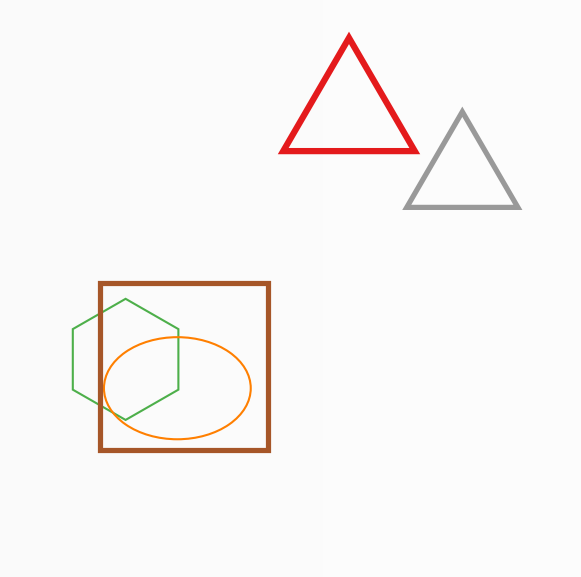[{"shape": "triangle", "thickness": 3, "radius": 0.65, "center": [0.6, 0.803]}, {"shape": "hexagon", "thickness": 1, "radius": 0.52, "center": [0.216, 0.377]}, {"shape": "oval", "thickness": 1, "radius": 0.63, "center": [0.305, 0.327]}, {"shape": "square", "thickness": 2.5, "radius": 0.72, "center": [0.316, 0.365]}, {"shape": "triangle", "thickness": 2.5, "radius": 0.55, "center": [0.795, 0.695]}]